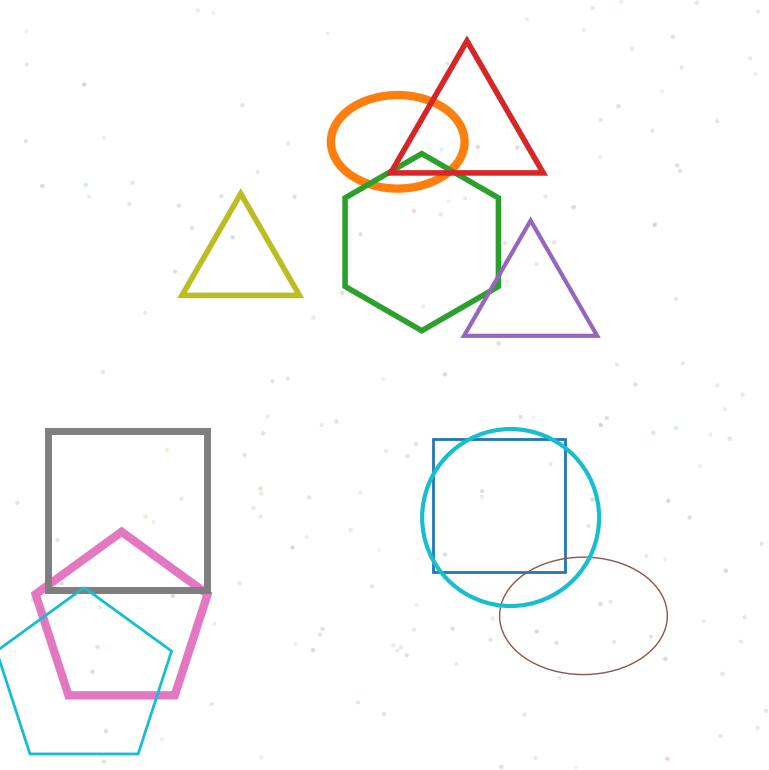[{"shape": "square", "thickness": 1, "radius": 0.43, "center": [0.648, 0.344]}, {"shape": "oval", "thickness": 3, "radius": 0.43, "center": [0.517, 0.816]}, {"shape": "hexagon", "thickness": 2, "radius": 0.57, "center": [0.548, 0.686]}, {"shape": "triangle", "thickness": 2, "radius": 0.57, "center": [0.606, 0.833]}, {"shape": "triangle", "thickness": 1.5, "radius": 0.5, "center": [0.689, 0.614]}, {"shape": "oval", "thickness": 0.5, "radius": 0.54, "center": [0.758, 0.2]}, {"shape": "pentagon", "thickness": 3, "radius": 0.59, "center": [0.158, 0.192]}, {"shape": "square", "thickness": 2.5, "radius": 0.52, "center": [0.166, 0.337]}, {"shape": "triangle", "thickness": 2, "radius": 0.44, "center": [0.313, 0.66]}, {"shape": "pentagon", "thickness": 1, "radius": 0.6, "center": [0.109, 0.117]}, {"shape": "circle", "thickness": 1.5, "radius": 0.57, "center": [0.663, 0.328]}]